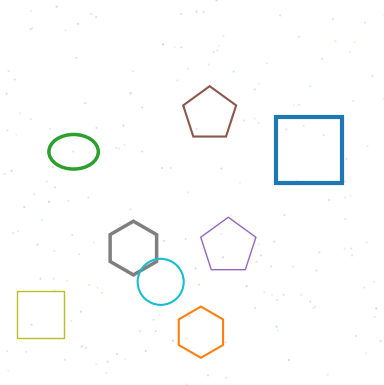[{"shape": "square", "thickness": 3, "radius": 0.43, "center": [0.802, 0.61]}, {"shape": "hexagon", "thickness": 1.5, "radius": 0.33, "center": [0.522, 0.137]}, {"shape": "oval", "thickness": 2.5, "radius": 0.32, "center": [0.191, 0.606]}, {"shape": "pentagon", "thickness": 1, "radius": 0.38, "center": [0.593, 0.36]}, {"shape": "pentagon", "thickness": 1.5, "radius": 0.36, "center": [0.545, 0.704]}, {"shape": "hexagon", "thickness": 2.5, "radius": 0.35, "center": [0.346, 0.356]}, {"shape": "square", "thickness": 1, "radius": 0.31, "center": [0.106, 0.183]}, {"shape": "circle", "thickness": 1.5, "radius": 0.3, "center": [0.417, 0.268]}]